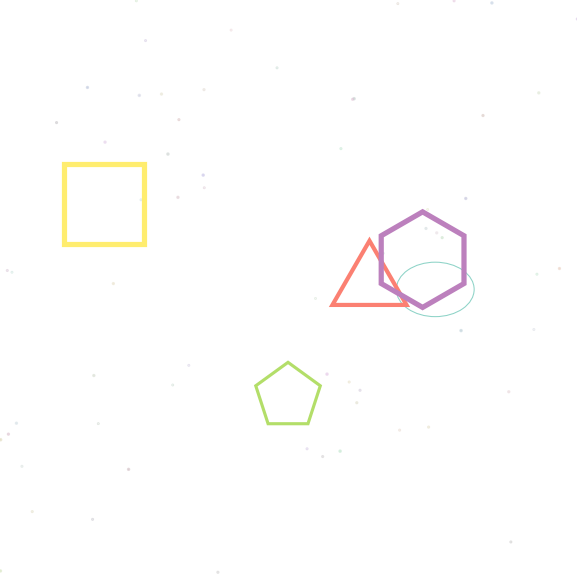[{"shape": "oval", "thickness": 0.5, "radius": 0.34, "center": [0.754, 0.498]}, {"shape": "triangle", "thickness": 2, "radius": 0.37, "center": [0.64, 0.508]}, {"shape": "pentagon", "thickness": 1.5, "radius": 0.29, "center": [0.499, 0.313]}, {"shape": "hexagon", "thickness": 2.5, "radius": 0.41, "center": [0.732, 0.55]}, {"shape": "square", "thickness": 2.5, "radius": 0.35, "center": [0.18, 0.646]}]